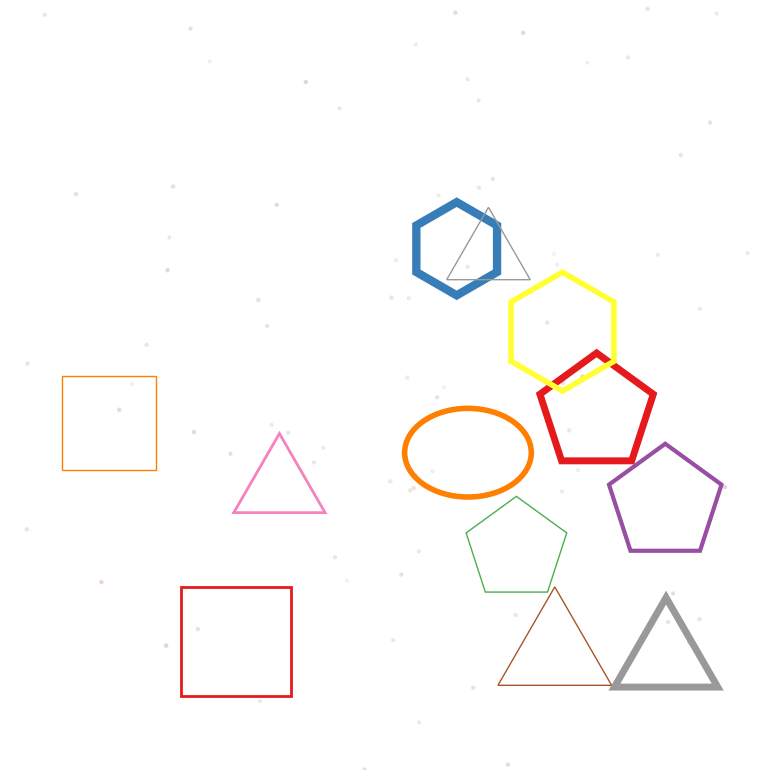[{"shape": "pentagon", "thickness": 2.5, "radius": 0.39, "center": [0.775, 0.464]}, {"shape": "square", "thickness": 1, "radius": 0.35, "center": [0.307, 0.167]}, {"shape": "hexagon", "thickness": 3, "radius": 0.3, "center": [0.593, 0.677]}, {"shape": "pentagon", "thickness": 0.5, "radius": 0.34, "center": [0.671, 0.287]}, {"shape": "pentagon", "thickness": 1.5, "radius": 0.38, "center": [0.864, 0.347]}, {"shape": "square", "thickness": 0.5, "radius": 0.31, "center": [0.141, 0.451]}, {"shape": "oval", "thickness": 2, "radius": 0.41, "center": [0.608, 0.412]}, {"shape": "hexagon", "thickness": 2, "radius": 0.39, "center": [0.73, 0.569]}, {"shape": "triangle", "thickness": 0.5, "radius": 0.43, "center": [0.72, 0.153]}, {"shape": "triangle", "thickness": 1, "radius": 0.34, "center": [0.363, 0.368]}, {"shape": "triangle", "thickness": 2.5, "radius": 0.39, "center": [0.865, 0.146]}, {"shape": "triangle", "thickness": 0.5, "radius": 0.31, "center": [0.634, 0.668]}]